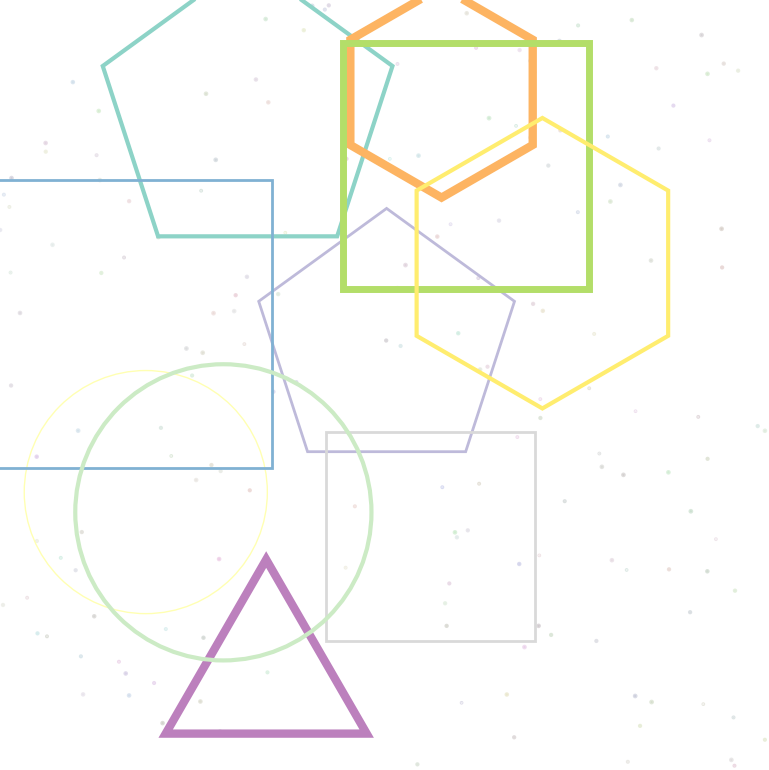[{"shape": "pentagon", "thickness": 1.5, "radius": 0.99, "center": [0.322, 0.853]}, {"shape": "circle", "thickness": 0.5, "radius": 0.79, "center": [0.189, 0.361]}, {"shape": "pentagon", "thickness": 1, "radius": 0.87, "center": [0.502, 0.555]}, {"shape": "square", "thickness": 1, "radius": 0.93, "center": [0.167, 0.579]}, {"shape": "hexagon", "thickness": 3, "radius": 0.68, "center": [0.573, 0.88]}, {"shape": "square", "thickness": 2.5, "radius": 0.8, "center": [0.605, 0.784]}, {"shape": "square", "thickness": 1, "radius": 0.68, "center": [0.559, 0.303]}, {"shape": "triangle", "thickness": 3, "radius": 0.75, "center": [0.346, 0.123]}, {"shape": "circle", "thickness": 1.5, "radius": 0.96, "center": [0.29, 0.335]}, {"shape": "hexagon", "thickness": 1.5, "radius": 0.94, "center": [0.704, 0.658]}]